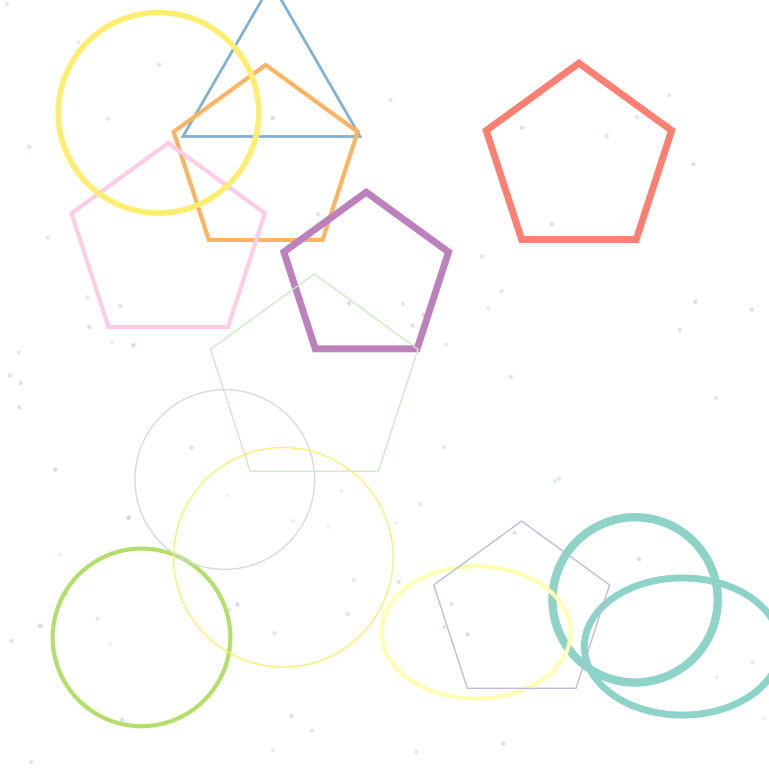[{"shape": "oval", "thickness": 2.5, "radius": 0.64, "center": [0.886, 0.16]}, {"shape": "circle", "thickness": 3, "radius": 0.54, "center": [0.825, 0.221]}, {"shape": "oval", "thickness": 1.5, "radius": 0.61, "center": [0.618, 0.179]}, {"shape": "pentagon", "thickness": 0.5, "radius": 0.6, "center": [0.677, 0.203]}, {"shape": "pentagon", "thickness": 2.5, "radius": 0.63, "center": [0.752, 0.791]}, {"shape": "triangle", "thickness": 1, "radius": 0.66, "center": [0.353, 0.889]}, {"shape": "pentagon", "thickness": 1.5, "radius": 0.63, "center": [0.345, 0.79]}, {"shape": "circle", "thickness": 1.5, "radius": 0.58, "center": [0.184, 0.172]}, {"shape": "pentagon", "thickness": 1.5, "radius": 0.66, "center": [0.218, 0.682]}, {"shape": "circle", "thickness": 0.5, "radius": 0.58, "center": [0.292, 0.377]}, {"shape": "pentagon", "thickness": 2.5, "radius": 0.56, "center": [0.476, 0.638]}, {"shape": "pentagon", "thickness": 0.5, "radius": 0.71, "center": [0.408, 0.503]}, {"shape": "circle", "thickness": 2, "radius": 0.65, "center": [0.206, 0.854]}, {"shape": "circle", "thickness": 0.5, "radius": 0.71, "center": [0.368, 0.276]}]